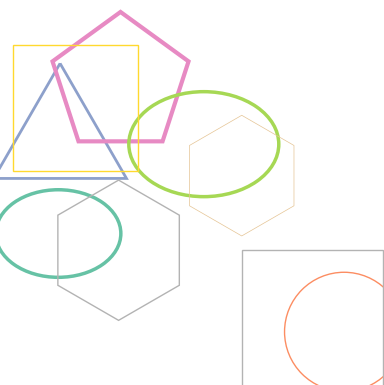[{"shape": "oval", "thickness": 2.5, "radius": 0.81, "center": [0.151, 0.393]}, {"shape": "circle", "thickness": 1, "radius": 0.77, "center": [0.894, 0.138]}, {"shape": "triangle", "thickness": 2, "radius": 1.0, "center": [0.156, 0.636]}, {"shape": "pentagon", "thickness": 3, "radius": 0.93, "center": [0.313, 0.783]}, {"shape": "oval", "thickness": 2.5, "radius": 0.97, "center": [0.529, 0.626]}, {"shape": "square", "thickness": 1, "radius": 0.82, "center": [0.196, 0.719]}, {"shape": "hexagon", "thickness": 0.5, "radius": 0.78, "center": [0.628, 0.544]}, {"shape": "square", "thickness": 1, "radius": 0.92, "center": [0.812, 0.166]}, {"shape": "hexagon", "thickness": 1, "radius": 0.91, "center": [0.308, 0.35]}]